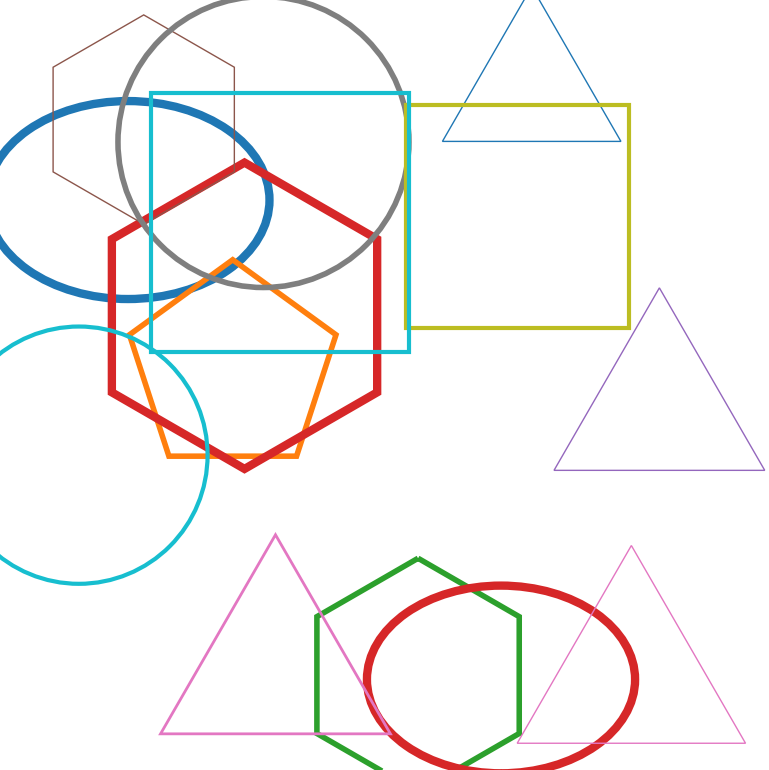[{"shape": "oval", "thickness": 3, "radius": 0.92, "center": [0.166, 0.74]}, {"shape": "triangle", "thickness": 0.5, "radius": 0.67, "center": [0.69, 0.883]}, {"shape": "pentagon", "thickness": 2, "radius": 0.71, "center": [0.302, 0.522]}, {"shape": "hexagon", "thickness": 2, "radius": 0.76, "center": [0.543, 0.123]}, {"shape": "hexagon", "thickness": 3, "radius": 0.99, "center": [0.318, 0.59]}, {"shape": "oval", "thickness": 3, "radius": 0.87, "center": [0.651, 0.118]}, {"shape": "triangle", "thickness": 0.5, "radius": 0.79, "center": [0.856, 0.468]}, {"shape": "hexagon", "thickness": 0.5, "radius": 0.68, "center": [0.187, 0.845]}, {"shape": "triangle", "thickness": 0.5, "radius": 0.86, "center": [0.82, 0.12]}, {"shape": "triangle", "thickness": 1, "radius": 0.86, "center": [0.358, 0.133]}, {"shape": "circle", "thickness": 2, "radius": 0.94, "center": [0.342, 0.816]}, {"shape": "square", "thickness": 1.5, "radius": 0.72, "center": [0.672, 0.719]}, {"shape": "square", "thickness": 1.5, "radius": 0.84, "center": [0.363, 0.711]}, {"shape": "circle", "thickness": 1.5, "radius": 0.84, "center": [0.102, 0.409]}]